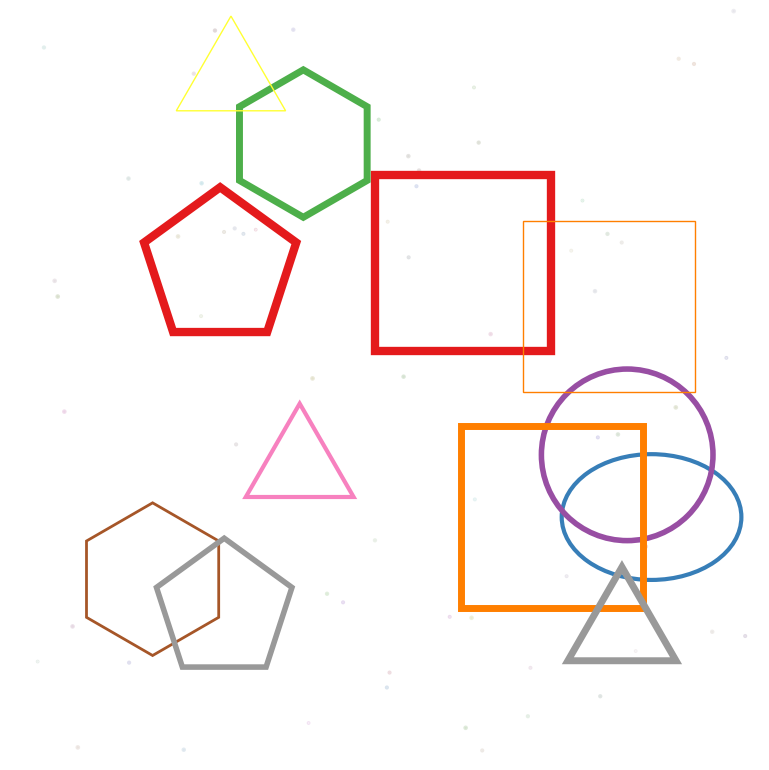[{"shape": "square", "thickness": 3, "radius": 0.57, "center": [0.601, 0.658]}, {"shape": "pentagon", "thickness": 3, "radius": 0.52, "center": [0.286, 0.653]}, {"shape": "oval", "thickness": 1.5, "radius": 0.58, "center": [0.846, 0.329]}, {"shape": "hexagon", "thickness": 2.5, "radius": 0.48, "center": [0.394, 0.814]}, {"shape": "circle", "thickness": 2, "radius": 0.56, "center": [0.815, 0.409]}, {"shape": "square", "thickness": 0.5, "radius": 0.56, "center": [0.791, 0.602]}, {"shape": "square", "thickness": 2.5, "radius": 0.59, "center": [0.717, 0.329]}, {"shape": "triangle", "thickness": 0.5, "radius": 0.41, "center": [0.3, 0.897]}, {"shape": "hexagon", "thickness": 1, "radius": 0.5, "center": [0.198, 0.248]}, {"shape": "triangle", "thickness": 1.5, "radius": 0.4, "center": [0.389, 0.395]}, {"shape": "pentagon", "thickness": 2, "radius": 0.46, "center": [0.291, 0.209]}, {"shape": "triangle", "thickness": 2.5, "radius": 0.41, "center": [0.808, 0.182]}]